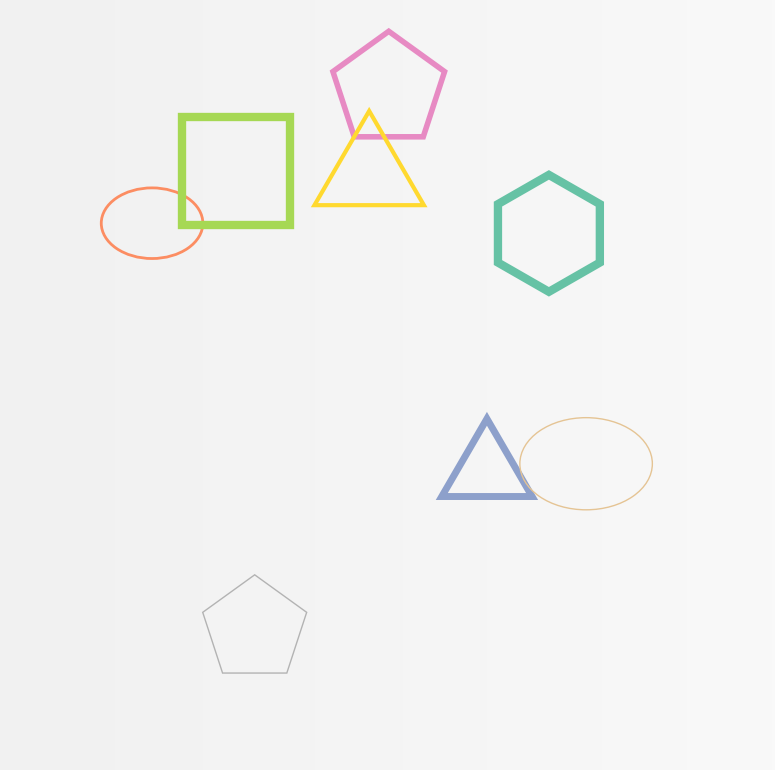[{"shape": "hexagon", "thickness": 3, "radius": 0.38, "center": [0.708, 0.697]}, {"shape": "oval", "thickness": 1, "radius": 0.33, "center": [0.196, 0.71]}, {"shape": "triangle", "thickness": 2.5, "radius": 0.34, "center": [0.628, 0.389]}, {"shape": "pentagon", "thickness": 2, "radius": 0.38, "center": [0.502, 0.884]}, {"shape": "square", "thickness": 3, "radius": 0.35, "center": [0.305, 0.778]}, {"shape": "triangle", "thickness": 1.5, "radius": 0.41, "center": [0.476, 0.774]}, {"shape": "oval", "thickness": 0.5, "radius": 0.43, "center": [0.756, 0.398]}, {"shape": "pentagon", "thickness": 0.5, "radius": 0.35, "center": [0.329, 0.183]}]